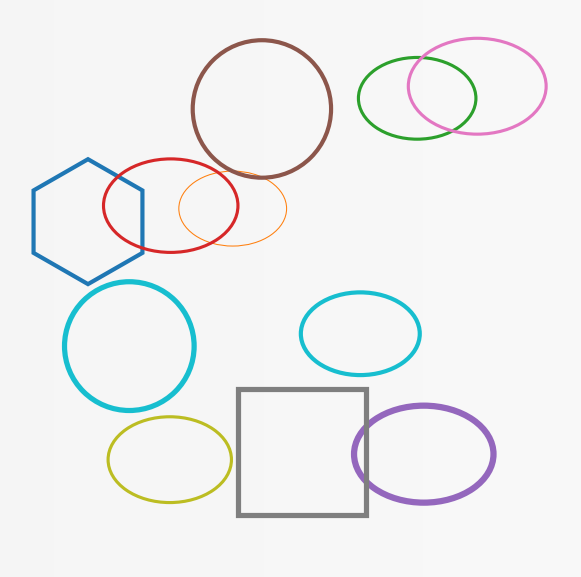[{"shape": "hexagon", "thickness": 2, "radius": 0.54, "center": [0.151, 0.615]}, {"shape": "oval", "thickness": 0.5, "radius": 0.46, "center": [0.4, 0.638]}, {"shape": "oval", "thickness": 1.5, "radius": 0.51, "center": [0.718, 0.829]}, {"shape": "oval", "thickness": 1.5, "radius": 0.58, "center": [0.294, 0.643]}, {"shape": "oval", "thickness": 3, "radius": 0.6, "center": [0.729, 0.213]}, {"shape": "circle", "thickness": 2, "radius": 0.6, "center": [0.451, 0.81]}, {"shape": "oval", "thickness": 1.5, "radius": 0.59, "center": [0.821, 0.85]}, {"shape": "square", "thickness": 2.5, "radius": 0.55, "center": [0.52, 0.217]}, {"shape": "oval", "thickness": 1.5, "radius": 0.53, "center": [0.292, 0.203]}, {"shape": "oval", "thickness": 2, "radius": 0.51, "center": [0.62, 0.421]}, {"shape": "circle", "thickness": 2.5, "radius": 0.56, "center": [0.222, 0.4]}]